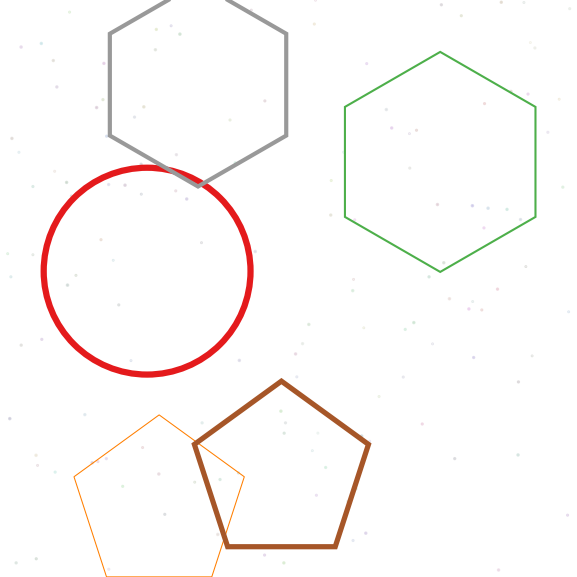[{"shape": "circle", "thickness": 3, "radius": 0.9, "center": [0.255, 0.53]}, {"shape": "hexagon", "thickness": 1, "radius": 0.95, "center": [0.762, 0.719]}, {"shape": "pentagon", "thickness": 0.5, "radius": 0.78, "center": [0.276, 0.126]}, {"shape": "pentagon", "thickness": 2.5, "radius": 0.79, "center": [0.487, 0.181]}, {"shape": "hexagon", "thickness": 2, "radius": 0.88, "center": [0.343, 0.853]}]